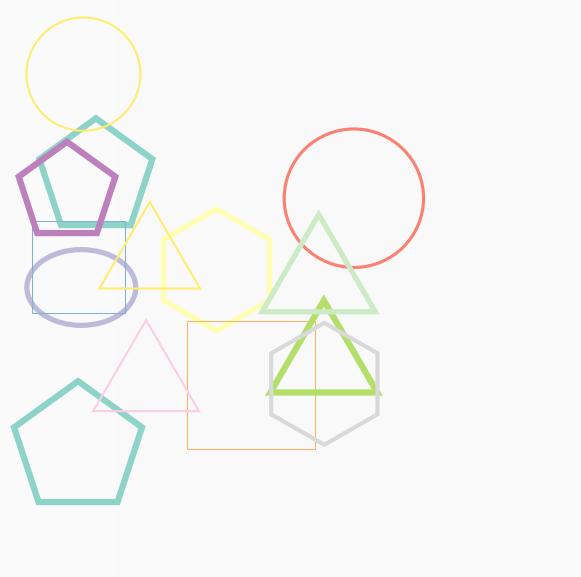[{"shape": "pentagon", "thickness": 3, "radius": 0.51, "center": [0.165, 0.692]}, {"shape": "pentagon", "thickness": 3, "radius": 0.58, "center": [0.134, 0.223]}, {"shape": "hexagon", "thickness": 2.5, "radius": 0.53, "center": [0.373, 0.532]}, {"shape": "oval", "thickness": 2.5, "radius": 0.47, "center": [0.14, 0.501]}, {"shape": "circle", "thickness": 1.5, "radius": 0.6, "center": [0.609, 0.656]}, {"shape": "square", "thickness": 0.5, "radius": 0.4, "center": [0.135, 0.537]}, {"shape": "square", "thickness": 0.5, "radius": 0.55, "center": [0.432, 0.332]}, {"shape": "triangle", "thickness": 3, "radius": 0.53, "center": [0.557, 0.373]}, {"shape": "triangle", "thickness": 1, "radius": 0.53, "center": [0.251, 0.34]}, {"shape": "hexagon", "thickness": 2, "radius": 0.53, "center": [0.558, 0.335]}, {"shape": "pentagon", "thickness": 3, "radius": 0.44, "center": [0.115, 0.666]}, {"shape": "triangle", "thickness": 2.5, "radius": 0.56, "center": [0.548, 0.516]}, {"shape": "circle", "thickness": 1, "radius": 0.49, "center": [0.144, 0.871]}, {"shape": "triangle", "thickness": 1, "radius": 0.5, "center": [0.258, 0.549]}]